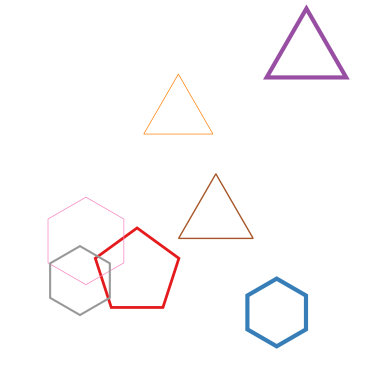[{"shape": "pentagon", "thickness": 2, "radius": 0.57, "center": [0.356, 0.294]}, {"shape": "hexagon", "thickness": 3, "radius": 0.44, "center": [0.719, 0.188]}, {"shape": "triangle", "thickness": 3, "radius": 0.6, "center": [0.796, 0.858]}, {"shape": "triangle", "thickness": 0.5, "radius": 0.52, "center": [0.463, 0.704]}, {"shape": "triangle", "thickness": 1, "radius": 0.56, "center": [0.561, 0.437]}, {"shape": "hexagon", "thickness": 0.5, "radius": 0.57, "center": [0.223, 0.374]}, {"shape": "hexagon", "thickness": 1.5, "radius": 0.45, "center": [0.208, 0.271]}]